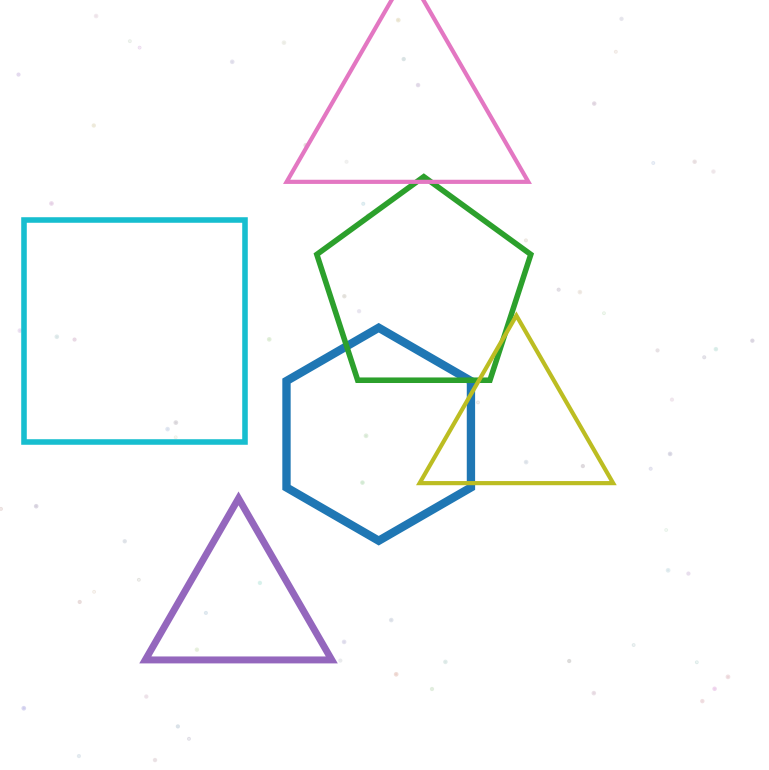[{"shape": "hexagon", "thickness": 3, "radius": 0.69, "center": [0.492, 0.436]}, {"shape": "pentagon", "thickness": 2, "radius": 0.73, "center": [0.55, 0.624]}, {"shape": "triangle", "thickness": 2.5, "radius": 0.7, "center": [0.31, 0.213]}, {"shape": "triangle", "thickness": 1.5, "radius": 0.91, "center": [0.529, 0.854]}, {"shape": "triangle", "thickness": 1.5, "radius": 0.73, "center": [0.671, 0.445]}, {"shape": "square", "thickness": 2, "radius": 0.72, "center": [0.175, 0.57]}]